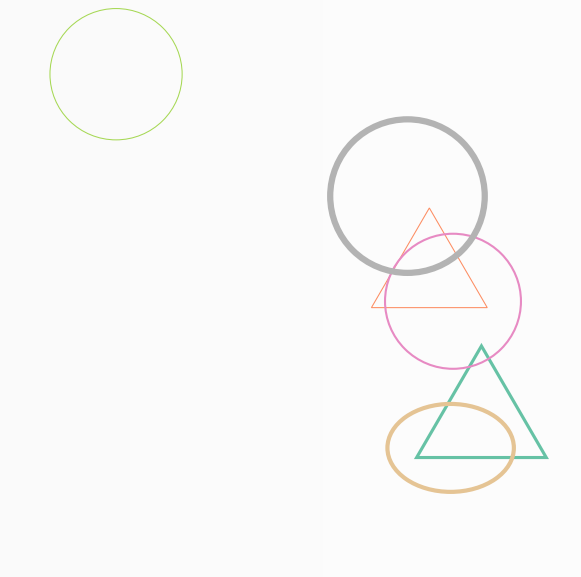[{"shape": "triangle", "thickness": 1.5, "radius": 0.64, "center": [0.828, 0.271]}, {"shape": "triangle", "thickness": 0.5, "radius": 0.58, "center": [0.739, 0.524]}, {"shape": "circle", "thickness": 1, "radius": 0.58, "center": [0.779, 0.477]}, {"shape": "circle", "thickness": 0.5, "radius": 0.57, "center": [0.2, 0.871]}, {"shape": "oval", "thickness": 2, "radius": 0.54, "center": [0.775, 0.224]}, {"shape": "circle", "thickness": 3, "radius": 0.66, "center": [0.701, 0.66]}]